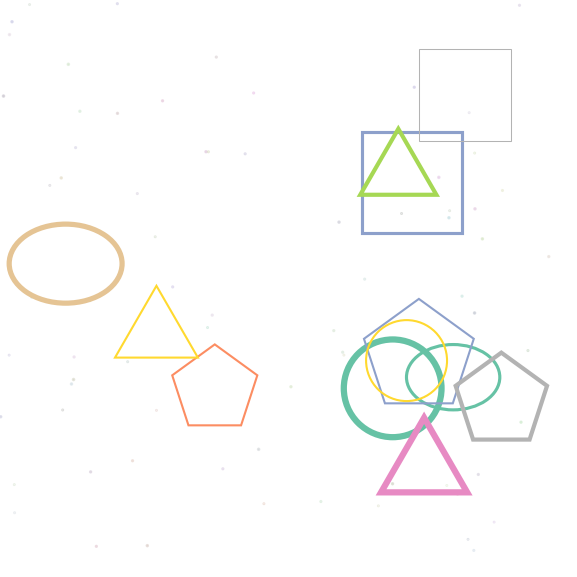[{"shape": "circle", "thickness": 3, "radius": 0.42, "center": [0.68, 0.327]}, {"shape": "oval", "thickness": 1.5, "radius": 0.4, "center": [0.785, 0.346]}, {"shape": "pentagon", "thickness": 1, "radius": 0.39, "center": [0.372, 0.325]}, {"shape": "pentagon", "thickness": 1, "radius": 0.5, "center": [0.725, 0.382]}, {"shape": "square", "thickness": 1.5, "radius": 0.44, "center": [0.713, 0.683]}, {"shape": "triangle", "thickness": 3, "radius": 0.43, "center": [0.734, 0.19]}, {"shape": "triangle", "thickness": 2, "radius": 0.38, "center": [0.69, 0.7]}, {"shape": "circle", "thickness": 1, "radius": 0.35, "center": [0.704, 0.375]}, {"shape": "triangle", "thickness": 1, "radius": 0.41, "center": [0.271, 0.421]}, {"shape": "oval", "thickness": 2.5, "radius": 0.49, "center": [0.114, 0.543]}, {"shape": "pentagon", "thickness": 2, "radius": 0.42, "center": [0.868, 0.305]}, {"shape": "square", "thickness": 0.5, "radius": 0.4, "center": [0.806, 0.835]}]